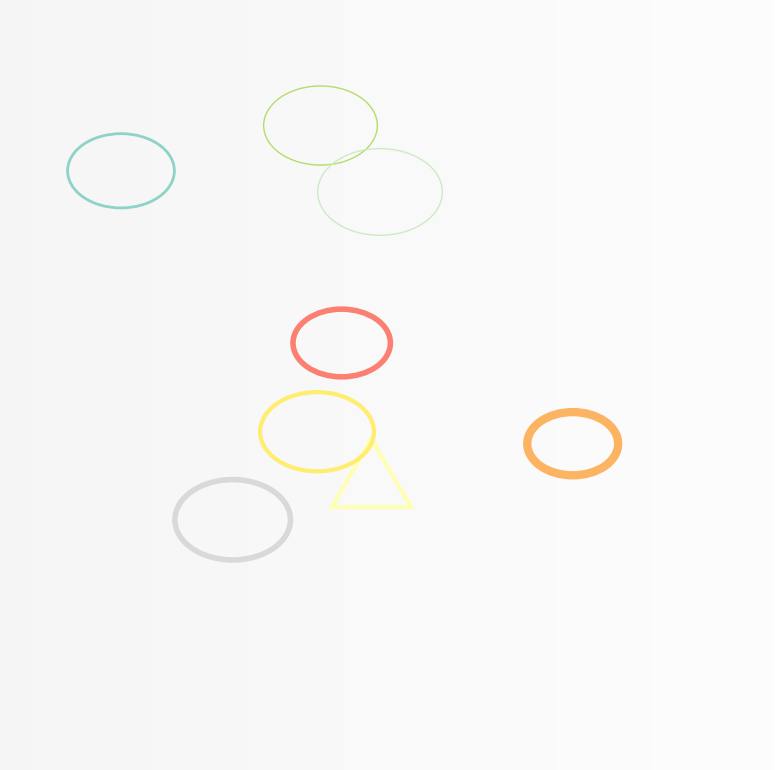[{"shape": "oval", "thickness": 1, "radius": 0.34, "center": [0.156, 0.778]}, {"shape": "triangle", "thickness": 1.5, "radius": 0.29, "center": [0.479, 0.371]}, {"shape": "oval", "thickness": 2, "radius": 0.31, "center": [0.441, 0.555]}, {"shape": "oval", "thickness": 3, "radius": 0.29, "center": [0.739, 0.424]}, {"shape": "oval", "thickness": 0.5, "radius": 0.37, "center": [0.414, 0.837]}, {"shape": "oval", "thickness": 2, "radius": 0.37, "center": [0.3, 0.325]}, {"shape": "oval", "thickness": 0.5, "radius": 0.4, "center": [0.49, 0.751]}, {"shape": "oval", "thickness": 1.5, "radius": 0.37, "center": [0.409, 0.439]}]